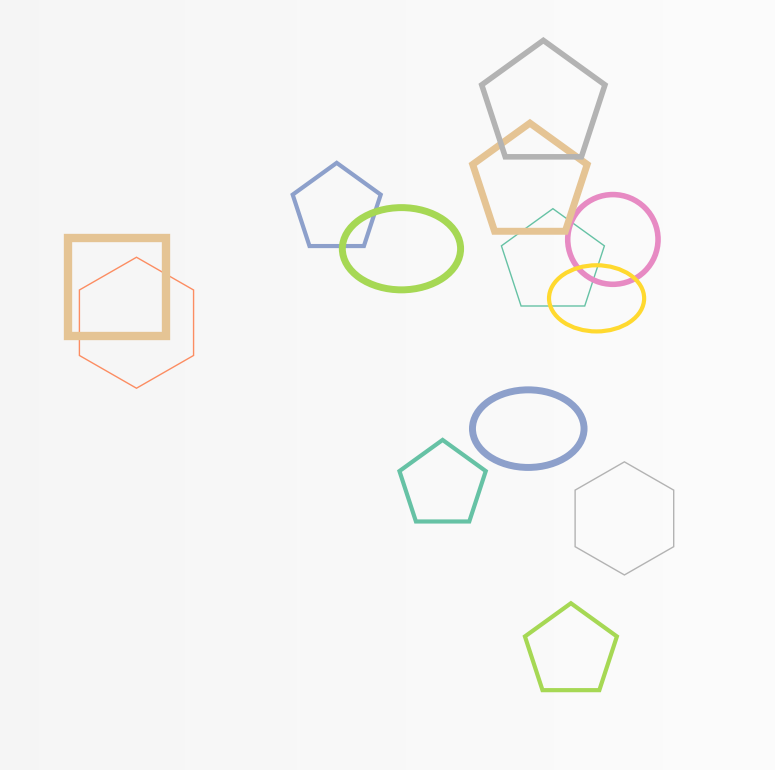[{"shape": "pentagon", "thickness": 1.5, "radius": 0.29, "center": [0.571, 0.37]}, {"shape": "pentagon", "thickness": 0.5, "radius": 0.35, "center": [0.713, 0.659]}, {"shape": "hexagon", "thickness": 0.5, "radius": 0.43, "center": [0.176, 0.581]}, {"shape": "pentagon", "thickness": 1.5, "radius": 0.3, "center": [0.434, 0.729]}, {"shape": "oval", "thickness": 2.5, "radius": 0.36, "center": [0.682, 0.443]}, {"shape": "circle", "thickness": 2, "radius": 0.29, "center": [0.791, 0.689]}, {"shape": "pentagon", "thickness": 1.5, "radius": 0.31, "center": [0.737, 0.154]}, {"shape": "oval", "thickness": 2.5, "radius": 0.38, "center": [0.518, 0.677]}, {"shape": "oval", "thickness": 1.5, "radius": 0.31, "center": [0.77, 0.613]}, {"shape": "pentagon", "thickness": 2.5, "radius": 0.39, "center": [0.684, 0.762]}, {"shape": "square", "thickness": 3, "radius": 0.32, "center": [0.151, 0.627]}, {"shape": "hexagon", "thickness": 0.5, "radius": 0.37, "center": [0.806, 0.327]}, {"shape": "pentagon", "thickness": 2, "radius": 0.42, "center": [0.701, 0.864]}]